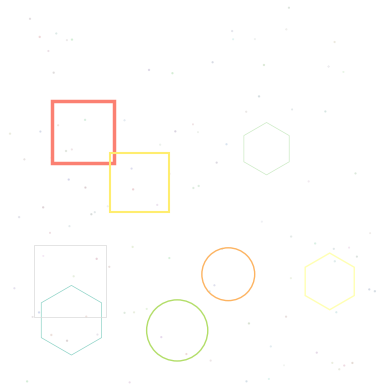[{"shape": "hexagon", "thickness": 0.5, "radius": 0.45, "center": [0.186, 0.168]}, {"shape": "hexagon", "thickness": 1, "radius": 0.37, "center": [0.856, 0.269]}, {"shape": "square", "thickness": 2.5, "radius": 0.4, "center": [0.216, 0.656]}, {"shape": "circle", "thickness": 1, "radius": 0.34, "center": [0.593, 0.288]}, {"shape": "circle", "thickness": 1, "radius": 0.4, "center": [0.46, 0.142]}, {"shape": "square", "thickness": 0.5, "radius": 0.47, "center": [0.181, 0.27]}, {"shape": "hexagon", "thickness": 0.5, "radius": 0.34, "center": [0.692, 0.614]}, {"shape": "square", "thickness": 1.5, "radius": 0.38, "center": [0.362, 0.525]}]